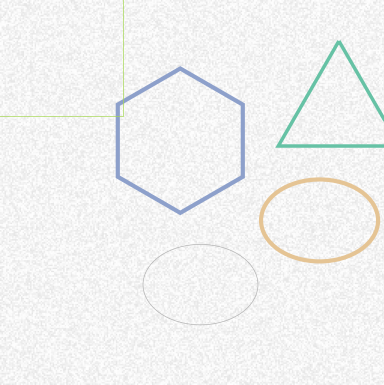[{"shape": "triangle", "thickness": 2.5, "radius": 0.91, "center": [0.88, 0.712]}, {"shape": "hexagon", "thickness": 3, "radius": 0.94, "center": [0.468, 0.635]}, {"shape": "square", "thickness": 0.5, "radius": 0.96, "center": [0.127, 0.892]}, {"shape": "oval", "thickness": 3, "radius": 0.76, "center": [0.83, 0.427]}, {"shape": "oval", "thickness": 0.5, "radius": 0.75, "center": [0.521, 0.261]}]